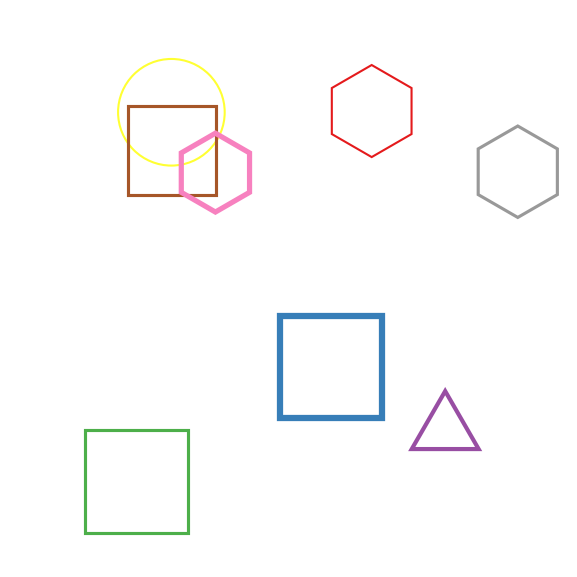[{"shape": "hexagon", "thickness": 1, "radius": 0.4, "center": [0.644, 0.807]}, {"shape": "square", "thickness": 3, "radius": 0.44, "center": [0.573, 0.363]}, {"shape": "square", "thickness": 1.5, "radius": 0.45, "center": [0.236, 0.165]}, {"shape": "triangle", "thickness": 2, "radius": 0.33, "center": [0.771, 0.255]}, {"shape": "circle", "thickness": 1, "radius": 0.46, "center": [0.297, 0.805]}, {"shape": "square", "thickness": 1.5, "radius": 0.38, "center": [0.299, 0.739]}, {"shape": "hexagon", "thickness": 2.5, "radius": 0.34, "center": [0.373, 0.7]}, {"shape": "hexagon", "thickness": 1.5, "radius": 0.4, "center": [0.897, 0.702]}]